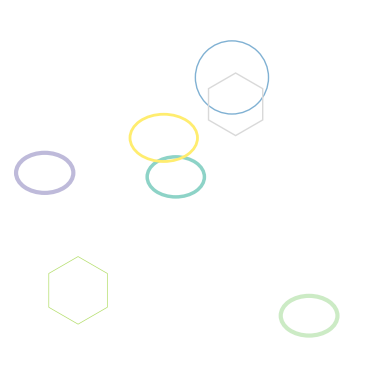[{"shape": "oval", "thickness": 2.5, "radius": 0.37, "center": [0.457, 0.541]}, {"shape": "oval", "thickness": 3, "radius": 0.37, "center": [0.116, 0.551]}, {"shape": "circle", "thickness": 1, "radius": 0.47, "center": [0.602, 0.799]}, {"shape": "hexagon", "thickness": 0.5, "radius": 0.44, "center": [0.203, 0.246]}, {"shape": "hexagon", "thickness": 1, "radius": 0.41, "center": [0.612, 0.729]}, {"shape": "oval", "thickness": 3, "radius": 0.37, "center": [0.803, 0.18]}, {"shape": "oval", "thickness": 2, "radius": 0.44, "center": [0.425, 0.642]}]